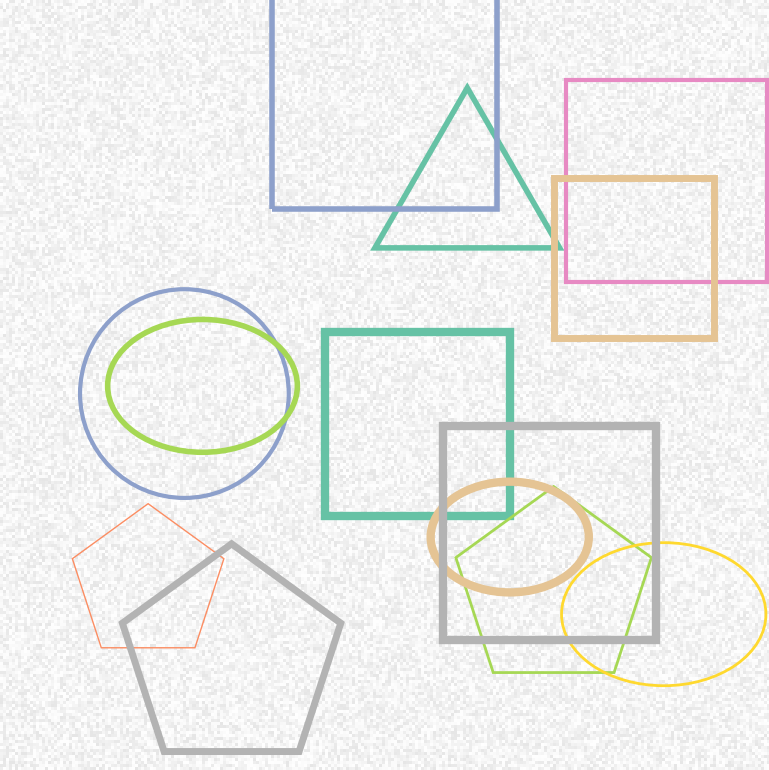[{"shape": "triangle", "thickness": 2, "radius": 0.69, "center": [0.607, 0.747]}, {"shape": "square", "thickness": 3, "radius": 0.6, "center": [0.542, 0.449]}, {"shape": "pentagon", "thickness": 0.5, "radius": 0.52, "center": [0.192, 0.242]}, {"shape": "circle", "thickness": 1.5, "radius": 0.68, "center": [0.239, 0.489]}, {"shape": "square", "thickness": 2, "radius": 0.73, "center": [0.499, 0.874]}, {"shape": "square", "thickness": 1.5, "radius": 0.65, "center": [0.865, 0.765]}, {"shape": "oval", "thickness": 2, "radius": 0.62, "center": [0.263, 0.499]}, {"shape": "pentagon", "thickness": 1, "radius": 0.67, "center": [0.719, 0.235]}, {"shape": "oval", "thickness": 1, "radius": 0.66, "center": [0.862, 0.202]}, {"shape": "oval", "thickness": 3, "radius": 0.51, "center": [0.662, 0.303]}, {"shape": "square", "thickness": 2.5, "radius": 0.52, "center": [0.823, 0.665]}, {"shape": "square", "thickness": 3, "radius": 0.69, "center": [0.713, 0.308]}, {"shape": "pentagon", "thickness": 2.5, "radius": 0.75, "center": [0.301, 0.145]}]